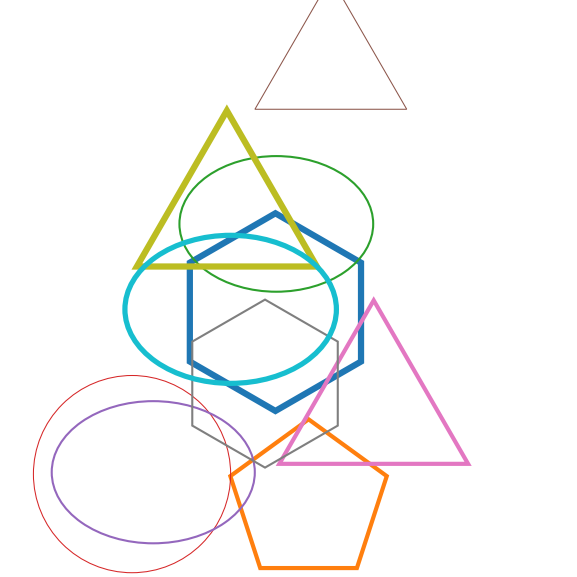[{"shape": "hexagon", "thickness": 3, "radius": 0.86, "center": [0.477, 0.459]}, {"shape": "pentagon", "thickness": 2, "radius": 0.71, "center": [0.534, 0.131]}, {"shape": "oval", "thickness": 1, "radius": 0.84, "center": [0.478, 0.611]}, {"shape": "circle", "thickness": 0.5, "radius": 0.85, "center": [0.229, 0.178]}, {"shape": "oval", "thickness": 1, "radius": 0.88, "center": [0.265, 0.181]}, {"shape": "triangle", "thickness": 0.5, "radius": 0.76, "center": [0.573, 0.886]}, {"shape": "triangle", "thickness": 2, "radius": 0.94, "center": [0.647, 0.29]}, {"shape": "hexagon", "thickness": 1, "radius": 0.73, "center": [0.459, 0.335]}, {"shape": "triangle", "thickness": 3, "radius": 0.9, "center": [0.393, 0.628]}, {"shape": "oval", "thickness": 2.5, "radius": 0.92, "center": [0.399, 0.463]}]